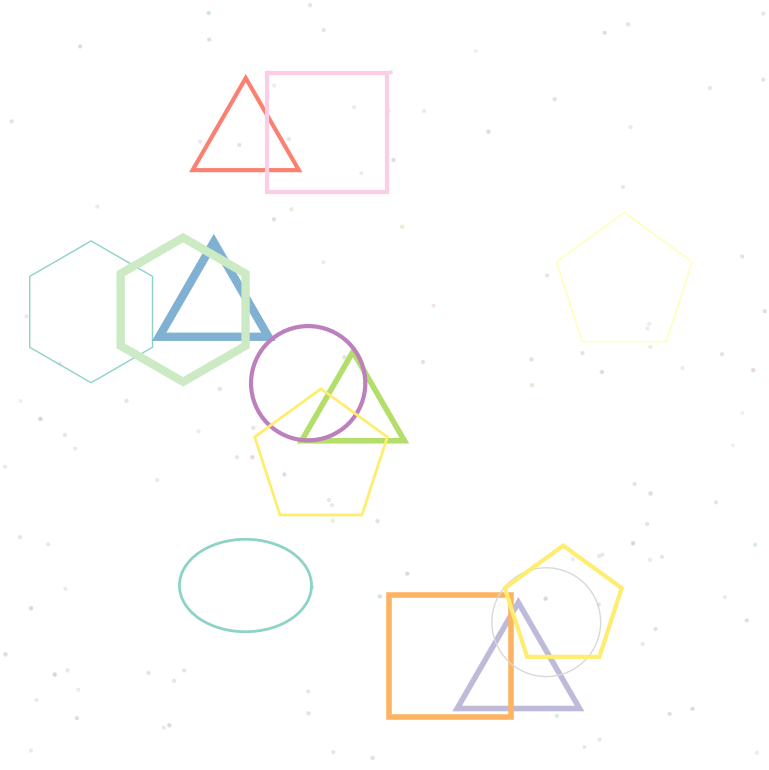[{"shape": "oval", "thickness": 1, "radius": 0.43, "center": [0.319, 0.24]}, {"shape": "hexagon", "thickness": 0.5, "radius": 0.46, "center": [0.118, 0.595]}, {"shape": "pentagon", "thickness": 0.5, "radius": 0.46, "center": [0.811, 0.631]}, {"shape": "triangle", "thickness": 2, "radius": 0.46, "center": [0.673, 0.126]}, {"shape": "triangle", "thickness": 1.5, "radius": 0.4, "center": [0.319, 0.819]}, {"shape": "triangle", "thickness": 3, "radius": 0.41, "center": [0.278, 0.604]}, {"shape": "square", "thickness": 2, "radius": 0.4, "center": [0.585, 0.148]}, {"shape": "triangle", "thickness": 2, "radius": 0.39, "center": [0.458, 0.466]}, {"shape": "square", "thickness": 1.5, "radius": 0.39, "center": [0.425, 0.828]}, {"shape": "circle", "thickness": 0.5, "radius": 0.35, "center": [0.709, 0.192]}, {"shape": "circle", "thickness": 1.5, "radius": 0.37, "center": [0.4, 0.502]}, {"shape": "hexagon", "thickness": 3, "radius": 0.47, "center": [0.238, 0.598]}, {"shape": "pentagon", "thickness": 1, "radius": 0.45, "center": [0.417, 0.405]}, {"shape": "pentagon", "thickness": 1.5, "radius": 0.4, "center": [0.731, 0.212]}]